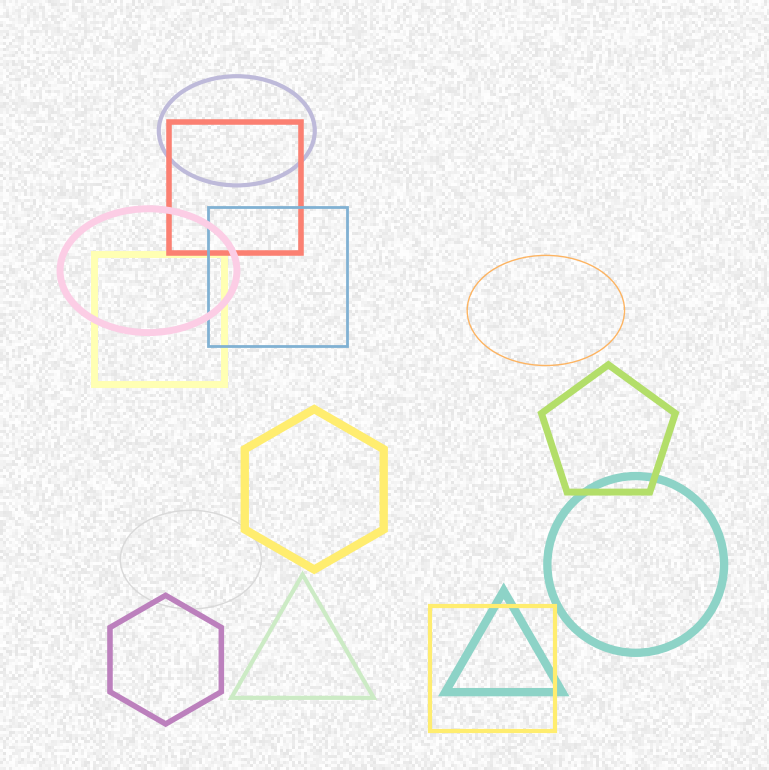[{"shape": "circle", "thickness": 3, "radius": 0.57, "center": [0.826, 0.267]}, {"shape": "triangle", "thickness": 3, "radius": 0.44, "center": [0.654, 0.145]}, {"shape": "square", "thickness": 2.5, "radius": 0.42, "center": [0.206, 0.586]}, {"shape": "oval", "thickness": 1.5, "radius": 0.51, "center": [0.308, 0.83]}, {"shape": "square", "thickness": 2, "radius": 0.43, "center": [0.305, 0.757]}, {"shape": "square", "thickness": 1, "radius": 0.45, "center": [0.361, 0.64]}, {"shape": "oval", "thickness": 0.5, "radius": 0.51, "center": [0.709, 0.597]}, {"shape": "pentagon", "thickness": 2.5, "radius": 0.46, "center": [0.79, 0.435]}, {"shape": "oval", "thickness": 2.5, "radius": 0.57, "center": [0.193, 0.648]}, {"shape": "oval", "thickness": 0.5, "radius": 0.46, "center": [0.248, 0.273]}, {"shape": "hexagon", "thickness": 2, "radius": 0.42, "center": [0.215, 0.143]}, {"shape": "triangle", "thickness": 1.5, "radius": 0.53, "center": [0.393, 0.147]}, {"shape": "square", "thickness": 1.5, "radius": 0.4, "center": [0.64, 0.132]}, {"shape": "hexagon", "thickness": 3, "radius": 0.52, "center": [0.408, 0.364]}]